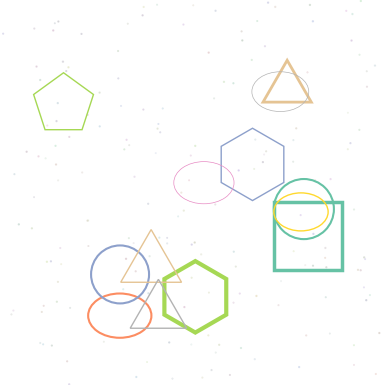[{"shape": "square", "thickness": 2.5, "radius": 0.44, "center": [0.8, 0.387]}, {"shape": "circle", "thickness": 1.5, "radius": 0.39, "center": [0.789, 0.457]}, {"shape": "oval", "thickness": 1.5, "radius": 0.41, "center": [0.311, 0.18]}, {"shape": "hexagon", "thickness": 1, "radius": 0.47, "center": [0.656, 0.573]}, {"shape": "circle", "thickness": 1.5, "radius": 0.38, "center": [0.312, 0.287]}, {"shape": "oval", "thickness": 0.5, "radius": 0.39, "center": [0.53, 0.525]}, {"shape": "pentagon", "thickness": 1, "radius": 0.41, "center": [0.165, 0.729]}, {"shape": "hexagon", "thickness": 3, "radius": 0.46, "center": [0.507, 0.229]}, {"shape": "oval", "thickness": 1, "radius": 0.35, "center": [0.782, 0.45]}, {"shape": "triangle", "thickness": 1, "radius": 0.46, "center": [0.393, 0.312]}, {"shape": "triangle", "thickness": 2, "radius": 0.36, "center": [0.746, 0.771]}, {"shape": "triangle", "thickness": 1, "radius": 0.42, "center": [0.411, 0.19]}, {"shape": "oval", "thickness": 0.5, "radius": 0.37, "center": [0.728, 0.762]}]